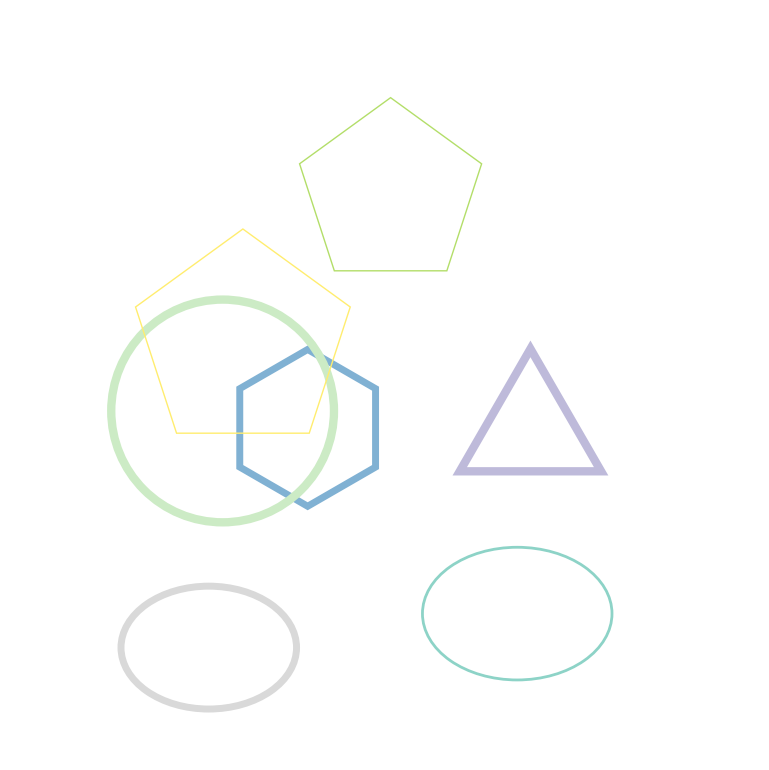[{"shape": "oval", "thickness": 1, "radius": 0.62, "center": [0.672, 0.203]}, {"shape": "triangle", "thickness": 3, "radius": 0.53, "center": [0.689, 0.441]}, {"shape": "hexagon", "thickness": 2.5, "radius": 0.51, "center": [0.4, 0.444]}, {"shape": "pentagon", "thickness": 0.5, "radius": 0.62, "center": [0.507, 0.749]}, {"shape": "oval", "thickness": 2.5, "radius": 0.57, "center": [0.271, 0.159]}, {"shape": "circle", "thickness": 3, "radius": 0.72, "center": [0.289, 0.466]}, {"shape": "pentagon", "thickness": 0.5, "radius": 0.73, "center": [0.315, 0.556]}]